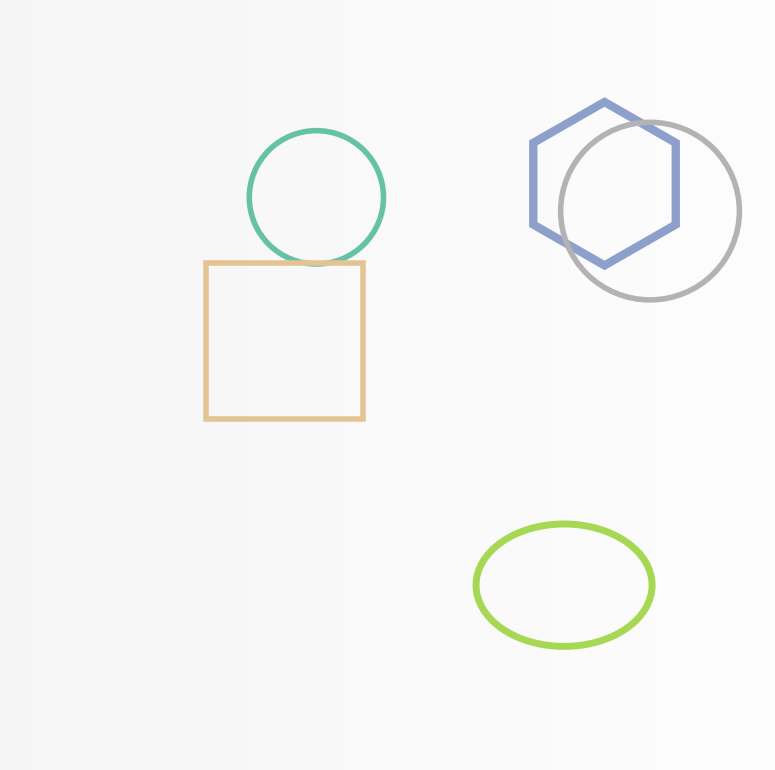[{"shape": "circle", "thickness": 2, "radius": 0.43, "center": [0.408, 0.744]}, {"shape": "hexagon", "thickness": 3, "radius": 0.53, "center": [0.78, 0.761]}, {"shape": "oval", "thickness": 2.5, "radius": 0.57, "center": [0.728, 0.24]}, {"shape": "square", "thickness": 2, "radius": 0.51, "center": [0.367, 0.557]}, {"shape": "circle", "thickness": 2, "radius": 0.58, "center": [0.839, 0.726]}]